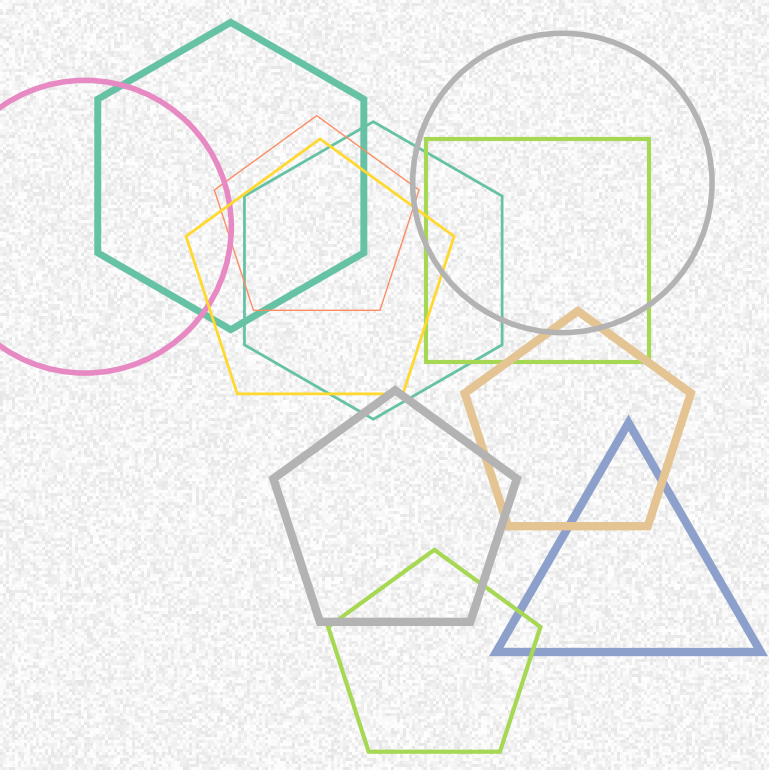[{"shape": "hexagon", "thickness": 2.5, "radius": 1.0, "center": [0.3, 0.771]}, {"shape": "hexagon", "thickness": 1, "radius": 0.97, "center": [0.485, 0.649]}, {"shape": "pentagon", "thickness": 0.5, "radius": 0.7, "center": [0.411, 0.71]}, {"shape": "triangle", "thickness": 3, "radius": 0.99, "center": [0.816, 0.252]}, {"shape": "circle", "thickness": 2, "radius": 0.95, "center": [0.11, 0.706]}, {"shape": "pentagon", "thickness": 1.5, "radius": 0.72, "center": [0.564, 0.141]}, {"shape": "square", "thickness": 1.5, "radius": 0.72, "center": [0.698, 0.675]}, {"shape": "pentagon", "thickness": 1, "radius": 0.92, "center": [0.416, 0.637]}, {"shape": "pentagon", "thickness": 3, "radius": 0.77, "center": [0.75, 0.442]}, {"shape": "pentagon", "thickness": 3, "radius": 0.83, "center": [0.513, 0.327]}, {"shape": "circle", "thickness": 2, "radius": 0.97, "center": [0.73, 0.762]}]